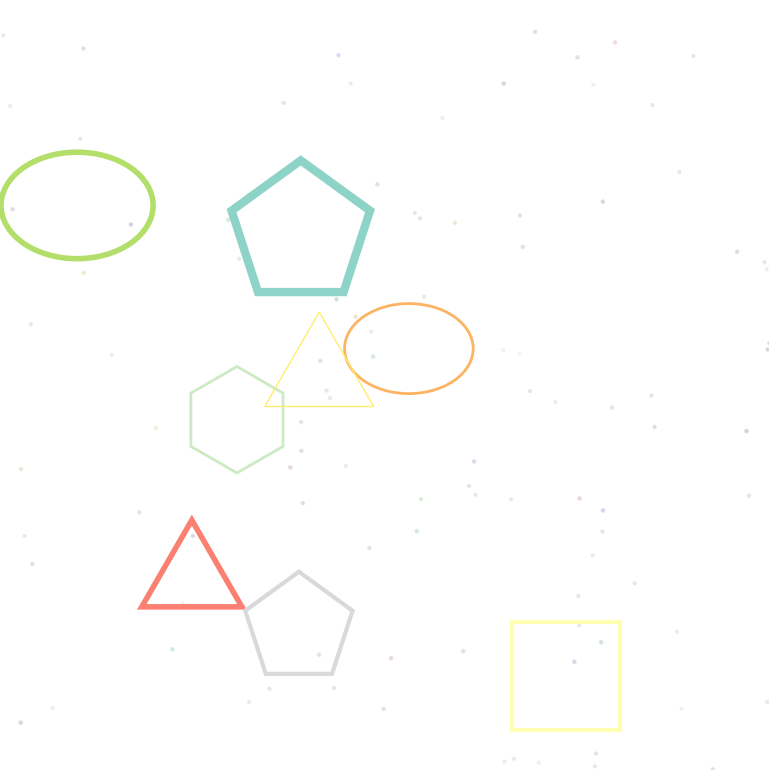[{"shape": "pentagon", "thickness": 3, "radius": 0.47, "center": [0.391, 0.697]}, {"shape": "square", "thickness": 1.5, "radius": 0.35, "center": [0.735, 0.122]}, {"shape": "triangle", "thickness": 2, "radius": 0.38, "center": [0.249, 0.249]}, {"shape": "oval", "thickness": 1, "radius": 0.42, "center": [0.531, 0.547]}, {"shape": "oval", "thickness": 2, "radius": 0.49, "center": [0.1, 0.733]}, {"shape": "pentagon", "thickness": 1.5, "radius": 0.37, "center": [0.388, 0.184]}, {"shape": "hexagon", "thickness": 1, "radius": 0.35, "center": [0.308, 0.455]}, {"shape": "triangle", "thickness": 0.5, "radius": 0.41, "center": [0.415, 0.513]}]